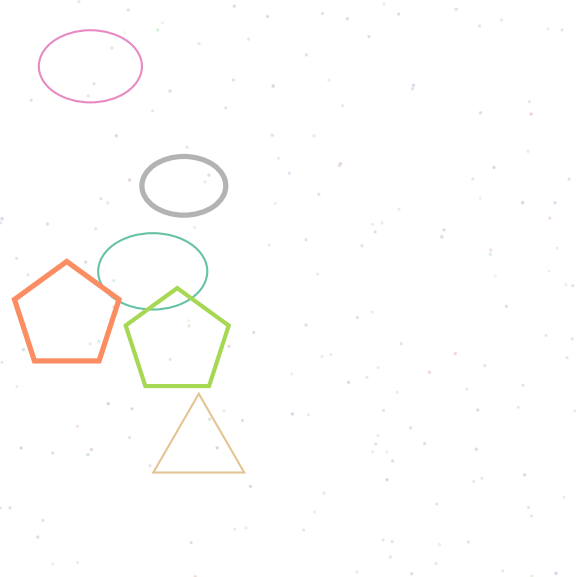[{"shape": "oval", "thickness": 1, "radius": 0.47, "center": [0.264, 0.529]}, {"shape": "pentagon", "thickness": 2.5, "radius": 0.48, "center": [0.116, 0.451]}, {"shape": "oval", "thickness": 1, "radius": 0.45, "center": [0.157, 0.884]}, {"shape": "pentagon", "thickness": 2, "radius": 0.47, "center": [0.307, 0.406]}, {"shape": "triangle", "thickness": 1, "radius": 0.45, "center": [0.344, 0.226]}, {"shape": "oval", "thickness": 2.5, "radius": 0.36, "center": [0.318, 0.677]}]